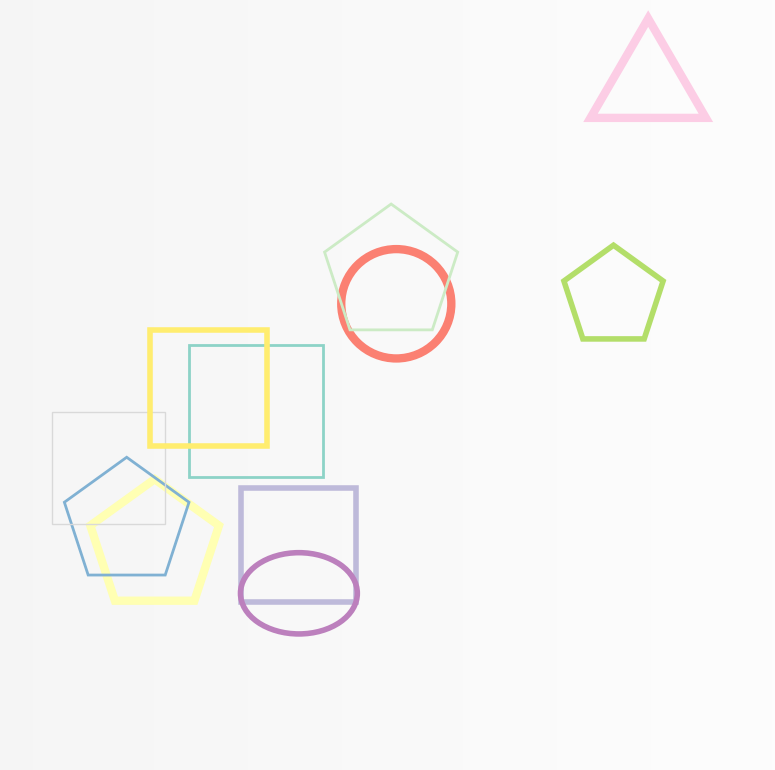[{"shape": "square", "thickness": 1, "radius": 0.43, "center": [0.33, 0.466]}, {"shape": "pentagon", "thickness": 3, "radius": 0.44, "center": [0.2, 0.29]}, {"shape": "square", "thickness": 2, "radius": 0.37, "center": [0.386, 0.292]}, {"shape": "circle", "thickness": 3, "radius": 0.36, "center": [0.511, 0.605]}, {"shape": "pentagon", "thickness": 1, "radius": 0.42, "center": [0.163, 0.322]}, {"shape": "pentagon", "thickness": 2, "radius": 0.34, "center": [0.792, 0.614]}, {"shape": "triangle", "thickness": 3, "radius": 0.43, "center": [0.836, 0.89]}, {"shape": "square", "thickness": 0.5, "radius": 0.36, "center": [0.14, 0.392]}, {"shape": "oval", "thickness": 2, "radius": 0.38, "center": [0.386, 0.229]}, {"shape": "pentagon", "thickness": 1, "radius": 0.45, "center": [0.505, 0.645]}, {"shape": "square", "thickness": 2, "radius": 0.38, "center": [0.269, 0.496]}]